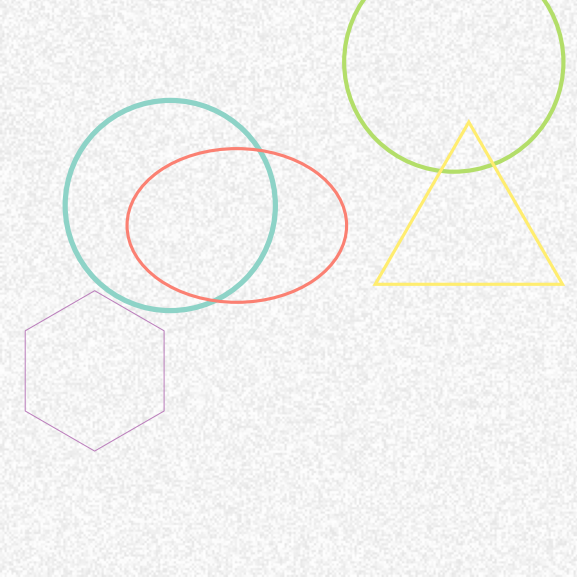[{"shape": "circle", "thickness": 2.5, "radius": 0.91, "center": [0.295, 0.643]}, {"shape": "oval", "thickness": 1.5, "radius": 0.95, "center": [0.41, 0.609]}, {"shape": "circle", "thickness": 2, "radius": 0.95, "center": [0.786, 0.892]}, {"shape": "hexagon", "thickness": 0.5, "radius": 0.69, "center": [0.164, 0.357]}, {"shape": "triangle", "thickness": 1.5, "radius": 0.94, "center": [0.812, 0.6]}]